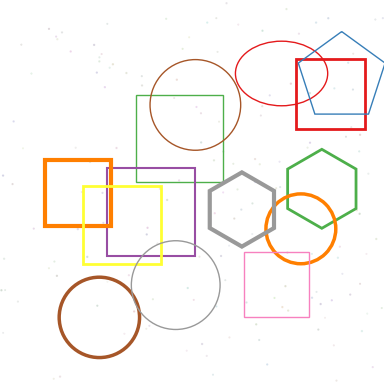[{"shape": "square", "thickness": 2, "radius": 0.45, "center": [0.858, 0.756]}, {"shape": "oval", "thickness": 1, "radius": 0.6, "center": [0.731, 0.809]}, {"shape": "pentagon", "thickness": 1, "radius": 0.59, "center": [0.888, 0.8]}, {"shape": "hexagon", "thickness": 2, "radius": 0.51, "center": [0.836, 0.51]}, {"shape": "square", "thickness": 1, "radius": 0.56, "center": [0.467, 0.64]}, {"shape": "square", "thickness": 1.5, "radius": 0.57, "center": [0.393, 0.449]}, {"shape": "circle", "thickness": 2.5, "radius": 0.45, "center": [0.781, 0.406]}, {"shape": "square", "thickness": 3, "radius": 0.43, "center": [0.203, 0.499]}, {"shape": "square", "thickness": 2, "radius": 0.51, "center": [0.317, 0.416]}, {"shape": "circle", "thickness": 2.5, "radius": 0.52, "center": [0.258, 0.176]}, {"shape": "circle", "thickness": 1, "radius": 0.59, "center": [0.507, 0.727]}, {"shape": "square", "thickness": 1, "radius": 0.42, "center": [0.718, 0.26]}, {"shape": "circle", "thickness": 1, "radius": 0.58, "center": [0.456, 0.259]}, {"shape": "hexagon", "thickness": 3, "radius": 0.48, "center": [0.628, 0.456]}]